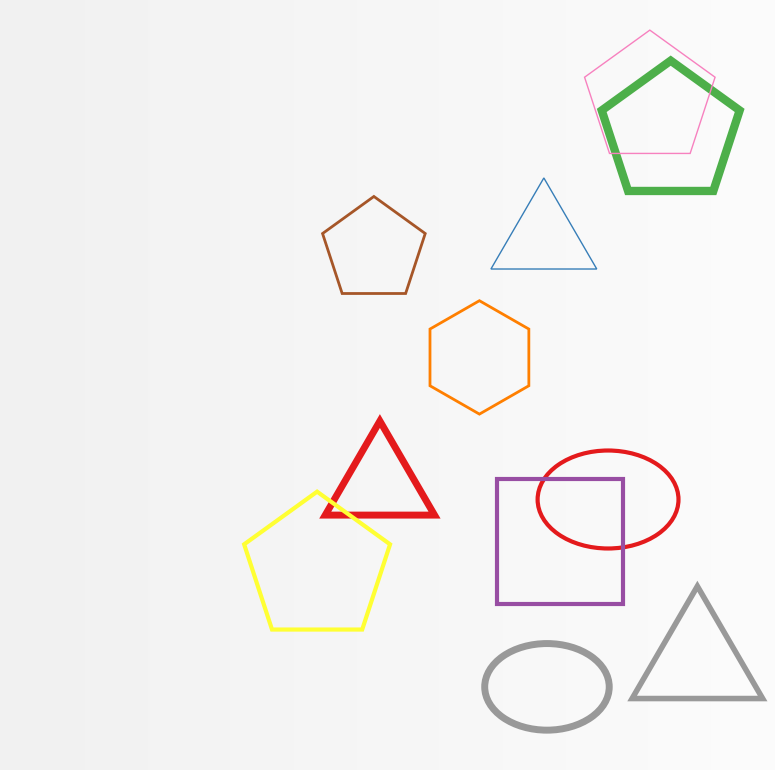[{"shape": "oval", "thickness": 1.5, "radius": 0.45, "center": [0.785, 0.351]}, {"shape": "triangle", "thickness": 2.5, "radius": 0.41, "center": [0.49, 0.372]}, {"shape": "triangle", "thickness": 0.5, "radius": 0.39, "center": [0.702, 0.69]}, {"shape": "pentagon", "thickness": 3, "radius": 0.47, "center": [0.865, 0.828]}, {"shape": "square", "thickness": 1.5, "radius": 0.4, "center": [0.723, 0.297]}, {"shape": "hexagon", "thickness": 1, "radius": 0.37, "center": [0.619, 0.536]}, {"shape": "pentagon", "thickness": 1.5, "radius": 0.49, "center": [0.409, 0.262]}, {"shape": "pentagon", "thickness": 1, "radius": 0.35, "center": [0.482, 0.675]}, {"shape": "pentagon", "thickness": 0.5, "radius": 0.44, "center": [0.838, 0.872]}, {"shape": "oval", "thickness": 2.5, "radius": 0.4, "center": [0.706, 0.108]}, {"shape": "triangle", "thickness": 2, "radius": 0.49, "center": [0.9, 0.141]}]